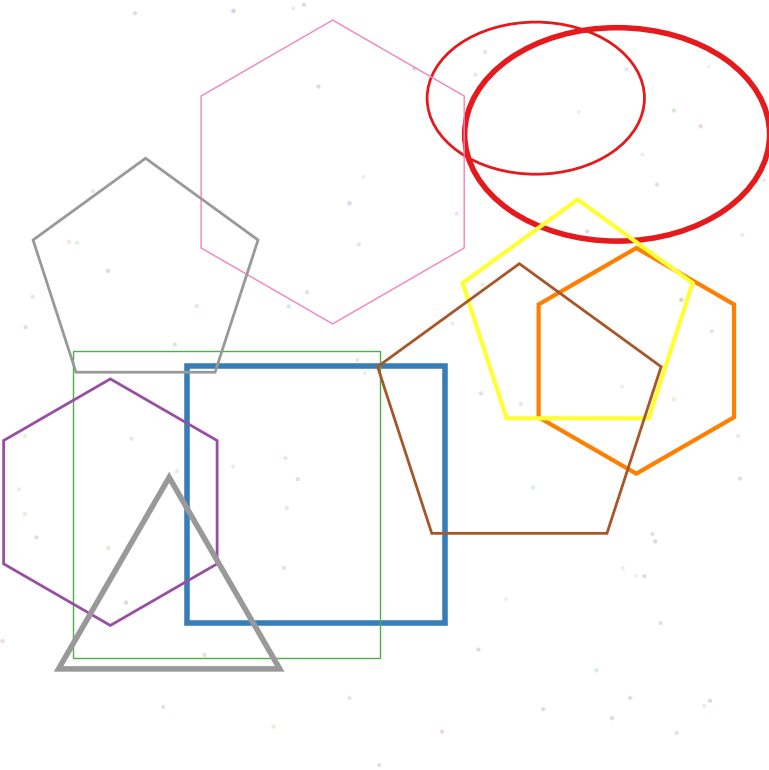[{"shape": "oval", "thickness": 2, "radius": 0.99, "center": [0.801, 0.825]}, {"shape": "oval", "thickness": 1, "radius": 0.71, "center": [0.696, 0.873]}, {"shape": "square", "thickness": 2, "radius": 0.84, "center": [0.41, 0.358]}, {"shape": "square", "thickness": 0.5, "radius": 1.0, "center": [0.294, 0.345]}, {"shape": "hexagon", "thickness": 1, "radius": 0.8, "center": [0.143, 0.348]}, {"shape": "hexagon", "thickness": 1.5, "radius": 0.73, "center": [0.826, 0.531]}, {"shape": "pentagon", "thickness": 1.5, "radius": 0.79, "center": [0.75, 0.584]}, {"shape": "pentagon", "thickness": 1, "radius": 0.97, "center": [0.674, 0.464]}, {"shape": "hexagon", "thickness": 0.5, "radius": 0.99, "center": [0.432, 0.777]}, {"shape": "triangle", "thickness": 2, "radius": 0.83, "center": [0.22, 0.214]}, {"shape": "pentagon", "thickness": 1, "radius": 0.77, "center": [0.189, 0.641]}]